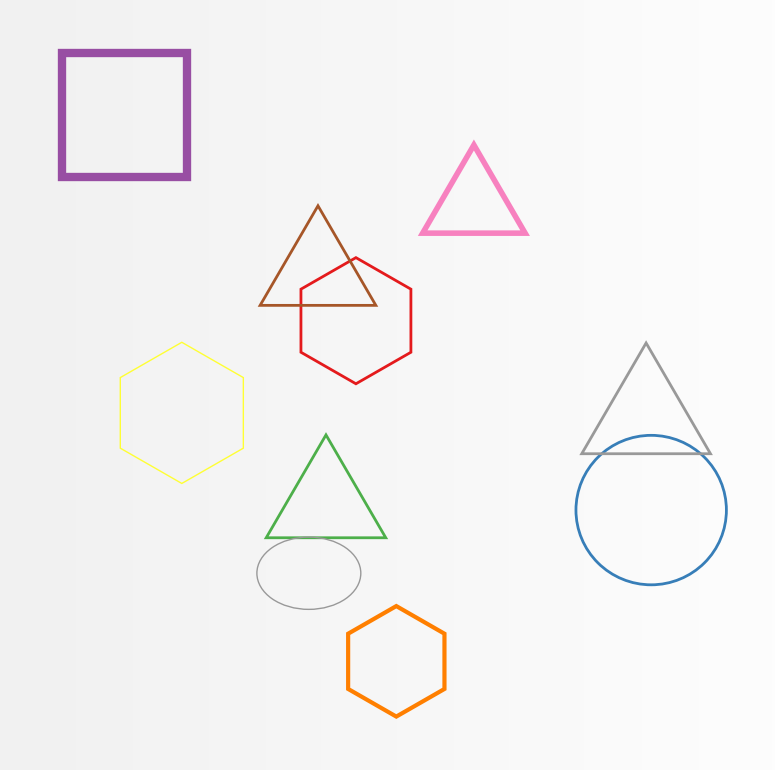[{"shape": "hexagon", "thickness": 1, "radius": 0.41, "center": [0.459, 0.583]}, {"shape": "circle", "thickness": 1, "radius": 0.49, "center": [0.84, 0.338]}, {"shape": "triangle", "thickness": 1, "radius": 0.45, "center": [0.421, 0.346]}, {"shape": "square", "thickness": 3, "radius": 0.4, "center": [0.16, 0.851]}, {"shape": "hexagon", "thickness": 1.5, "radius": 0.36, "center": [0.511, 0.141]}, {"shape": "hexagon", "thickness": 0.5, "radius": 0.46, "center": [0.235, 0.464]}, {"shape": "triangle", "thickness": 1, "radius": 0.43, "center": [0.41, 0.647]}, {"shape": "triangle", "thickness": 2, "radius": 0.38, "center": [0.611, 0.735]}, {"shape": "oval", "thickness": 0.5, "radius": 0.34, "center": [0.399, 0.256]}, {"shape": "triangle", "thickness": 1, "radius": 0.48, "center": [0.834, 0.459]}]